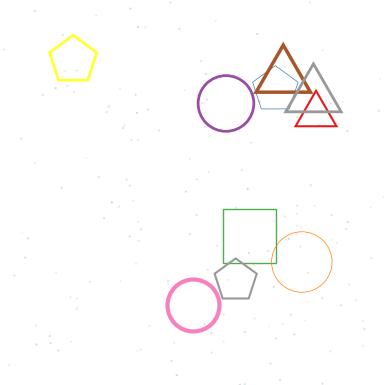[{"shape": "triangle", "thickness": 1.5, "radius": 0.31, "center": [0.821, 0.703]}, {"shape": "pentagon", "thickness": 0.5, "radius": 0.31, "center": [0.715, 0.767]}, {"shape": "square", "thickness": 1, "radius": 0.35, "center": [0.649, 0.387]}, {"shape": "circle", "thickness": 2, "radius": 0.36, "center": [0.587, 0.731]}, {"shape": "circle", "thickness": 0.5, "radius": 0.39, "center": [0.784, 0.319]}, {"shape": "pentagon", "thickness": 2, "radius": 0.32, "center": [0.19, 0.844]}, {"shape": "triangle", "thickness": 2.5, "radius": 0.41, "center": [0.736, 0.801]}, {"shape": "circle", "thickness": 3, "radius": 0.34, "center": [0.503, 0.207]}, {"shape": "triangle", "thickness": 2, "radius": 0.42, "center": [0.814, 0.751]}, {"shape": "pentagon", "thickness": 1.5, "radius": 0.29, "center": [0.612, 0.271]}]